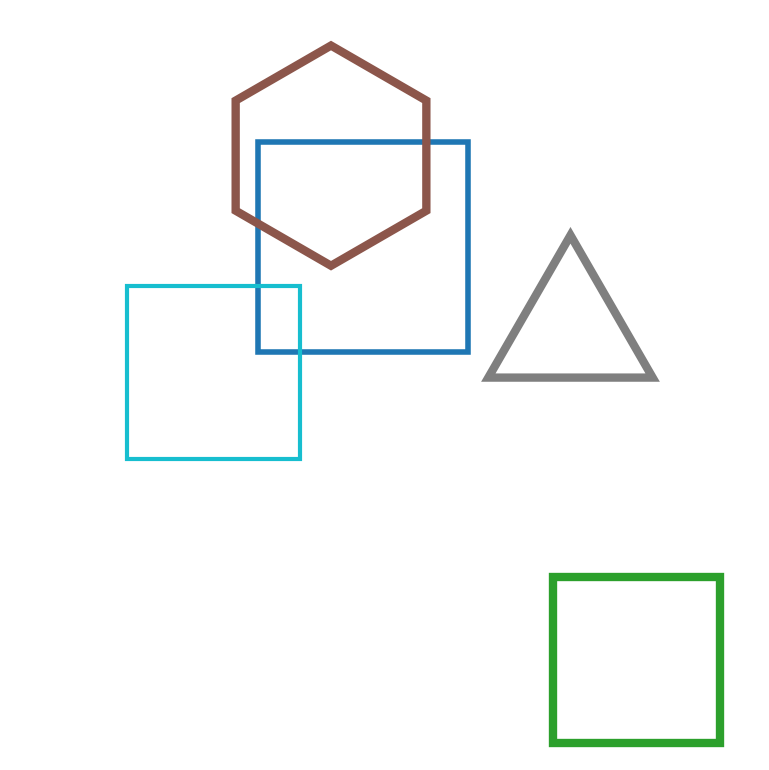[{"shape": "square", "thickness": 2, "radius": 0.68, "center": [0.471, 0.679]}, {"shape": "square", "thickness": 3, "radius": 0.54, "center": [0.826, 0.143]}, {"shape": "hexagon", "thickness": 3, "radius": 0.71, "center": [0.43, 0.798]}, {"shape": "triangle", "thickness": 3, "radius": 0.62, "center": [0.741, 0.571]}, {"shape": "square", "thickness": 1.5, "radius": 0.56, "center": [0.278, 0.516]}]